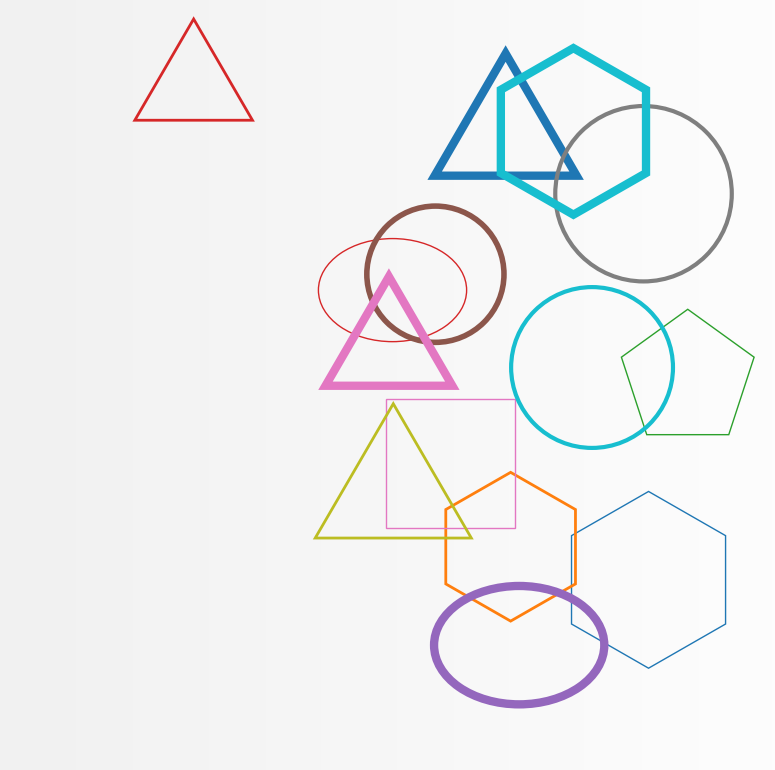[{"shape": "hexagon", "thickness": 0.5, "radius": 0.57, "center": [0.837, 0.247]}, {"shape": "triangle", "thickness": 3, "radius": 0.53, "center": [0.652, 0.825]}, {"shape": "hexagon", "thickness": 1, "radius": 0.48, "center": [0.659, 0.29]}, {"shape": "pentagon", "thickness": 0.5, "radius": 0.45, "center": [0.887, 0.508]}, {"shape": "oval", "thickness": 0.5, "radius": 0.48, "center": [0.506, 0.623]}, {"shape": "triangle", "thickness": 1, "radius": 0.44, "center": [0.25, 0.888]}, {"shape": "oval", "thickness": 3, "radius": 0.55, "center": [0.67, 0.162]}, {"shape": "circle", "thickness": 2, "radius": 0.44, "center": [0.562, 0.644]}, {"shape": "triangle", "thickness": 3, "radius": 0.47, "center": [0.502, 0.546]}, {"shape": "square", "thickness": 0.5, "radius": 0.42, "center": [0.582, 0.398]}, {"shape": "circle", "thickness": 1.5, "radius": 0.57, "center": [0.83, 0.748]}, {"shape": "triangle", "thickness": 1, "radius": 0.58, "center": [0.507, 0.359]}, {"shape": "circle", "thickness": 1.5, "radius": 0.52, "center": [0.764, 0.523]}, {"shape": "hexagon", "thickness": 3, "radius": 0.54, "center": [0.74, 0.829]}]